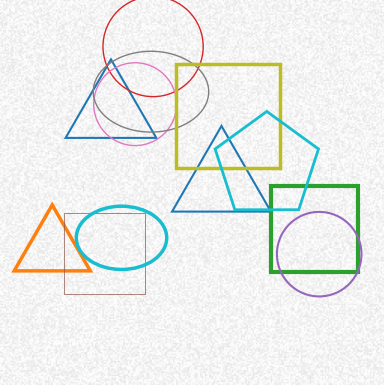[{"shape": "triangle", "thickness": 1.5, "radius": 0.68, "center": [0.288, 0.71]}, {"shape": "triangle", "thickness": 1.5, "radius": 0.74, "center": [0.575, 0.525]}, {"shape": "triangle", "thickness": 2.5, "radius": 0.57, "center": [0.136, 0.354]}, {"shape": "square", "thickness": 3, "radius": 0.56, "center": [0.818, 0.406]}, {"shape": "circle", "thickness": 1, "radius": 0.65, "center": [0.398, 0.879]}, {"shape": "circle", "thickness": 1.5, "radius": 0.55, "center": [0.829, 0.34]}, {"shape": "square", "thickness": 0.5, "radius": 0.53, "center": [0.272, 0.342]}, {"shape": "circle", "thickness": 1, "radius": 0.54, "center": [0.351, 0.729]}, {"shape": "oval", "thickness": 1, "radius": 0.75, "center": [0.392, 0.762]}, {"shape": "square", "thickness": 2.5, "radius": 0.67, "center": [0.593, 0.698]}, {"shape": "oval", "thickness": 2.5, "radius": 0.59, "center": [0.316, 0.382]}, {"shape": "pentagon", "thickness": 2, "radius": 0.71, "center": [0.693, 0.569]}]